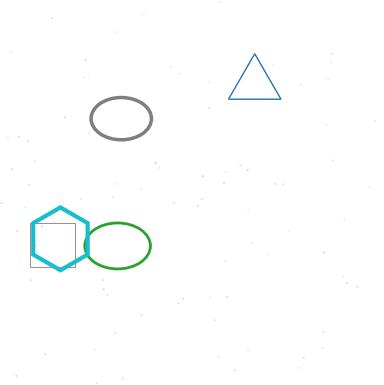[{"shape": "triangle", "thickness": 1, "radius": 0.39, "center": [0.662, 0.782]}, {"shape": "oval", "thickness": 2, "radius": 0.43, "center": [0.305, 0.361]}, {"shape": "square", "thickness": 0.5, "radius": 0.29, "center": [0.136, 0.364]}, {"shape": "oval", "thickness": 2.5, "radius": 0.39, "center": [0.315, 0.692]}, {"shape": "hexagon", "thickness": 3, "radius": 0.41, "center": [0.157, 0.38]}]